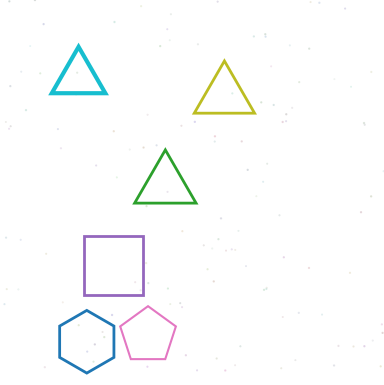[{"shape": "hexagon", "thickness": 2, "radius": 0.41, "center": [0.225, 0.112]}, {"shape": "triangle", "thickness": 2, "radius": 0.46, "center": [0.429, 0.518]}, {"shape": "square", "thickness": 2, "radius": 0.39, "center": [0.296, 0.31]}, {"shape": "pentagon", "thickness": 1.5, "radius": 0.38, "center": [0.385, 0.129]}, {"shape": "triangle", "thickness": 2, "radius": 0.45, "center": [0.583, 0.751]}, {"shape": "triangle", "thickness": 3, "radius": 0.4, "center": [0.204, 0.798]}]